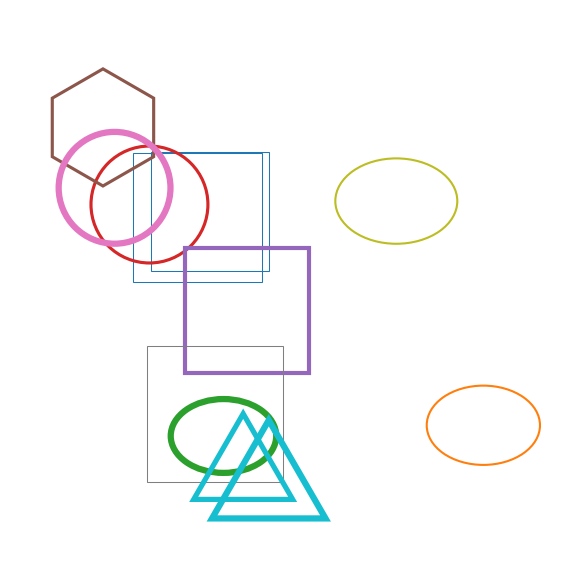[{"shape": "square", "thickness": 0.5, "radius": 0.56, "center": [0.341, 0.623]}, {"shape": "square", "thickness": 0.5, "radius": 0.51, "center": [0.363, 0.632]}, {"shape": "oval", "thickness": 1, "radius": 0.49, "center": [0.837, 0.263]}, {"shape": "oval", "thickness": 3, "radius": 0.46, "center": [0.387, 0.244]}, {"shape": "circle", "thickness": 1.5, "radius": 0.51, "center": [0.259, 0.645]}, {"shape": "square", "thickness": 2, "radius": 0.54, "center": [0.428, 0.462]}, {"shape": "hexagon", "thickness": 1.5, "radius": 0.51, "center": [0.178, 0.778]}, {"shape": "circle", "thickness": 3, "radius": 0.48, "center": [0.198, 0.674]}, {"shape": "square", "thickness": 0.5, "radius": 0.59, "center": [0.372, 0.282]}, {"shape": "oval", "thickness": 1, "radius": 0.53, "center": [0.686, 0.651]}, {"shape": "triangle", "thickness": 2.5, "radius": 0.49, "center": [0.421, 0.184]}, {"shape": "triangle", "thickness": 3, "radius": 0.57, "center": [0.465, 0.158]}]